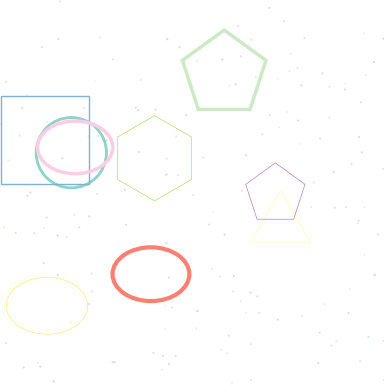[{"shape": "circle", "thickness": 2, "radius": 0.46, "center": [0.185, 0.603]}, {"shape": "triangle", "thickness": 0.5, "radius": 0.45, "center": [0.729, 0.415]}, {"shape": "oval", "thickness": 3, "radius": 0.5, "center": [0.392, 0.288]}, {"shape": "square", "thickness": 1, "radius": 0.57, "center": [0.117, 0.636]}, {"shape": "hexagon", "thickness": 0.5, "radius": 0.55, "center": [0.401, 0.589]}, {"shape": "oval", "thickness": 2.5, "radius": 0.49, "center": [0.195, 0.617]}, {"shape": "pentagon", "thickness": 0.5, "radius": 0.4, "center": [0.715, 0.496]}, {"shape": "pentagon", "thickness": 2.5, "radius": 0.57, "center": [0.582, 0.808]}, {"shape": "oval", "thickness": 0.5, "radius": 0.53, "center": [0.122, 0.206]}]